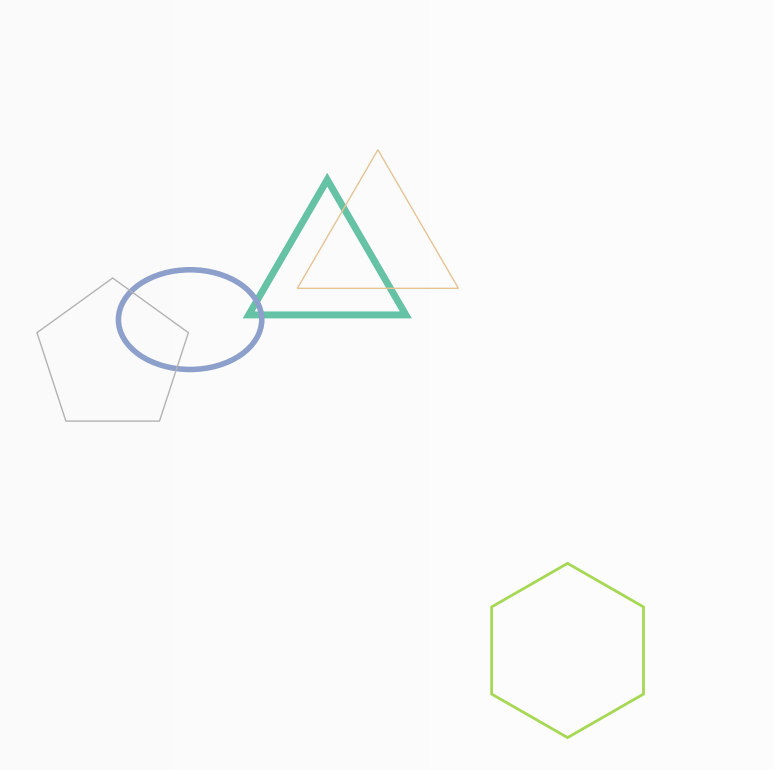[{"shape": "triangle", "thickness": 2.5, "radius": 0.59, "center": [0.422, 0.65]}, {"shape": "oval", "thickness": 2, "radius": 0.46, "center": [0.245, 0.585]}, {"shape": "hexagon", "thickness": 1, "radius": 0.57, "center": [0.732, 0.155]}, {"shape": "triangle", "thickness": 0.5, "radius": 0.6, "center": [0.488, 0.686]}, {"shape": "pentagon", "thickness": 0.5, "radius": 0.51, "center": [0.145, 0.536]}]